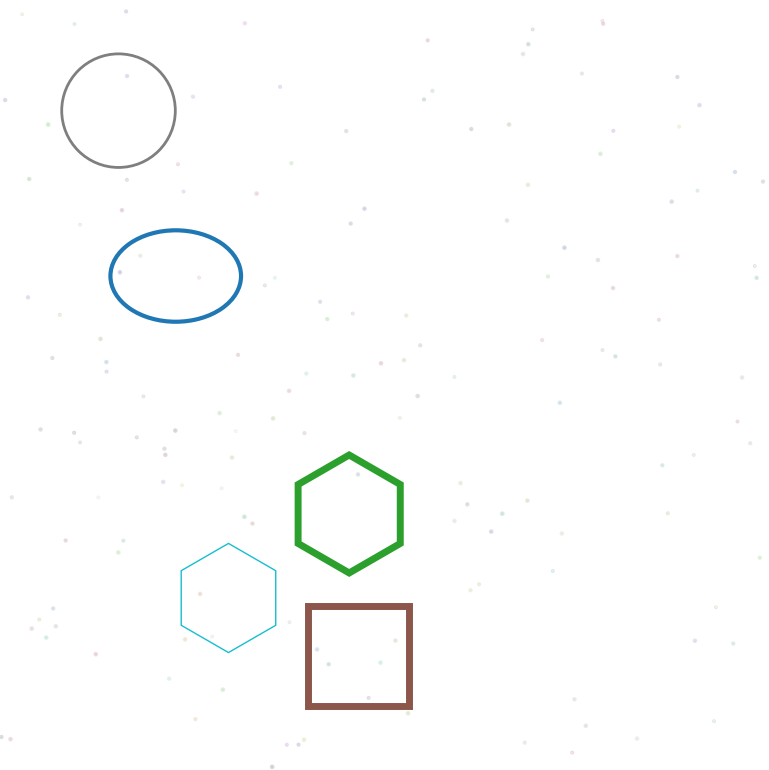[{"shape": "oval", "thickness": 1.5, "radius": 0.42, "center": [0.228, 0.642]}, {"shape": "hexagon", "thickness": 2.5, "radius": 0.38, "center": [0.453, 0.332]}, {"shape": "square", "thickness": 2.5, "radius": 0.33, "center": [0.466, 0.148]}, {"shape": "circle", "thickness": 1, "radius": 0.37, "center": [0.154, 0.856]}, {"shape": "hexagon", "thickness": 0.5, "radius": 0.35, "center": [0.297, 0.223]}]